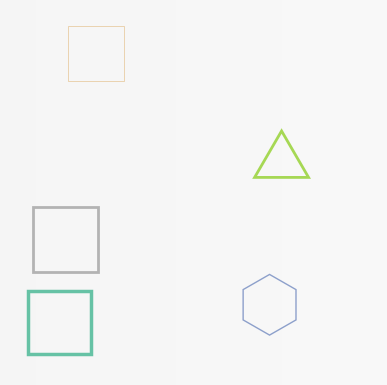[{"shape": "square", "thickness": 2.5, "radius": 0.41, "center": [0.153, 0.162]}, {"shape": "hexagon", "thickness": 1, "radius": 0.39, "center": [0.696, 0.208]}, {"shape": "triangle", "thickness": 2, "radius": 0.4, "center": [0.727, 0.579]}, {"shape": "square", "thickness": 0.5, "radius": 0.36, "center": [0.247, 0.861]}, {"shape": "square", "thickness": 2, "radius": 0.42, "center": [0.169, 0.378]}]